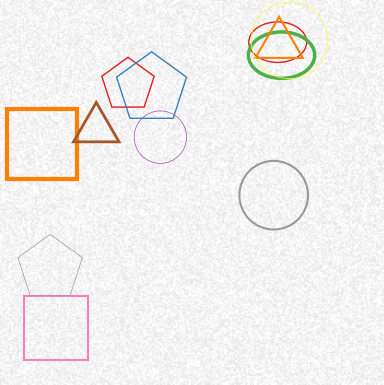[{"shape": "oval", "thickness": 1, "radius": 0.38, "center": [0.721, 0.89]}, {"shape": "pentagon", "thickness": 1, "radius": 0.36, "center": [0.332, 0.78]}, {"shape": "pentagon", "thickness": 1, "radius": 0.48, "center": [0.394, 0.77]}, {"shape": "oval", "thickness": 2.5, "radius": 0.43, "center": [0.731, 0.857]}, {"shape": "circle", "thickness": 0.5, "radius": 0.34, "center": [0.416, 0.644]}, {"shape": "triangle", "thickness": 1.5, "radius": 0.35, "center": [0.725, 0.885]}, {"shape": "square", "thickness": 3, "radius": 0.46, "center": [0.108, 0.625]}, {"shape": "circle", "thickness": 0.5, "radius": 0.5, "center": [0.752, 0.895]}, {"shape": "triangle", "thickness": 2, "radius": 0.34, "center": [0.25, 0.666]}, {"shape": "square", "thickness": 1.5, "radius": 0.42, "center": [0.145, 0.148]}, {"shape": "circle", "thickness": 1.5, "radius": 0.45, "center": [0.711, 0.493]}, {"shape": "pentagon", "thickness": 0.5, "radius": 0.44, "center": [0.13, 0.303]}]